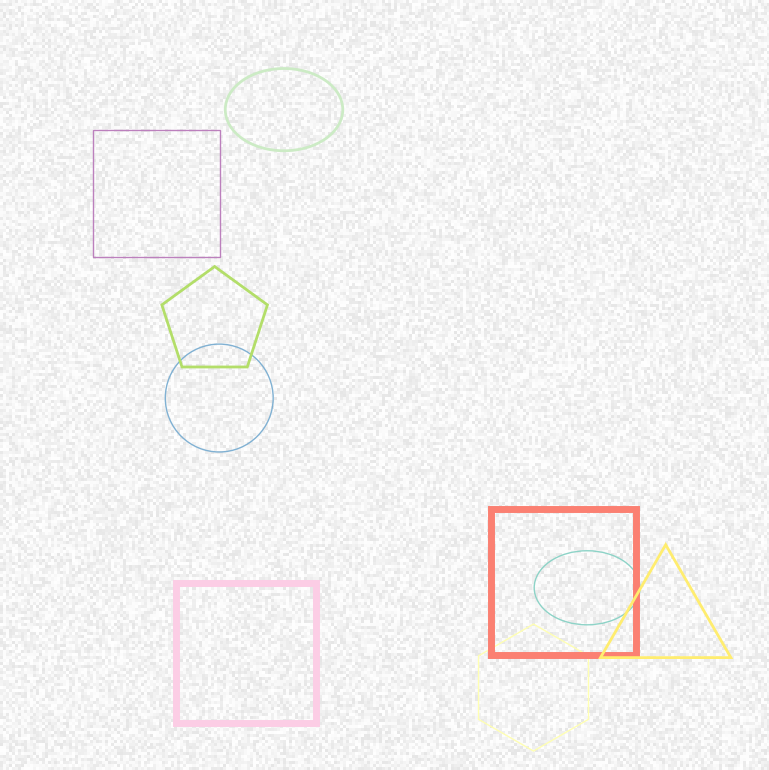[{"shape": "oval", "thickness": 0.5, "radius": 0.34, "center": [0.762, 0.237]}, {"shape": "hexagon", "thickness": 0.5, "radius": 0.41, "center": [0.693, 0.107]}, {"shape": "square", "thickness": 2.5, "radius": 0.47, "center": [0.732, 0.244]}, {"shape": "circle", "thickness": 0.5, "radius": 0.35, "center": [0.285, 0.483]}, {"shape": "pentagon", "thickness": 1, "radius": 0.36, "center": [0.279, 0.582]}, {"shape": "square", "thickness": 2.5, "radius": 0.46, "center": [0.32, 0.152]}, {"shape": "square", "thickness": 0.5, "radius": 0.41, "center": [0.203, 0.748]}, {"shape": "oval", "thickness": 1, "radius": 0.38, "center": [0.369, 0.858]}, {"shape": "triangle", "thickness": 1, "radius": 0.49, "center": [0.865, 0.195]}]